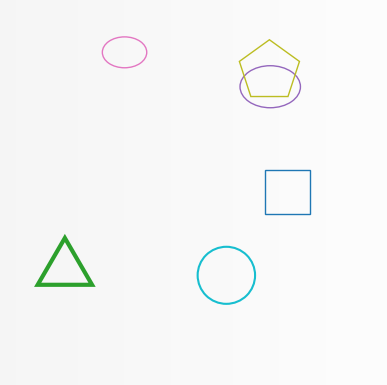[{"shape": "square", "thickness": 1, "radius": 0.29, "center": [0.742, 0.502]}, {"shape": "triangle", "thickness": 3, "radius": 0.41, "center": [0.167, 0.301]}, {"shape": "oval", "thickness": 1, "radius": 0.39, "center": [0.697, 0.775]}, {"shape": "oval", "thickness": 1, "radius": 0.29, "center": [0.321, 0.864]}, {"shape": "pentagon", "thickness": 1, "radius": 0.41, "center": [0.695, 0.815]}, {"shape": "circle", "thickness": 1.5, "radius": 0.37, "center": [0.584, 0.285]}]